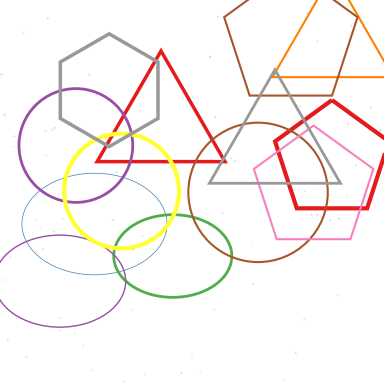[{"shape": "triangle", "thickness": 2.5, "radius": 0.96, "center": [0.418, 0.676]}, {"shape": "pentagon", "thickness": 3, "radius": 0.78, "center": [0.862, 0.585]}, {"shape": "oval", "thickness": 0.5, "radius": 0.94, "center": [0.245, 0.418]}, {"shape": "oval", "thickness": 2, "radius": 0.77, "center": [0.449, 0.335]}, {"shape": "oval", "thickness": 1, "radius": 0.85, "center": [0.156, 0.27]}, {"shape": "circle", "thickness": 2, "radius": 0.74, "center": [0.197, 0.622]}, {"shape": "triangle", "thickness": 1.5, "radius": 0.91, "center": [0.865, 0.89]}, {"shape": "circle", "thickness": 3, "radius": 0.75, "center": [0.316, 0.504]}, {"shape": "circle", "thickness": 1.5, "radius": 0.91, "center": [0.67, 0.5]}, {"shape": "pentagon", "thickness": 1.5, "radius": 0.91, "center": [0.755, 0.899]}, {"shape": "pentagon", "thickness": 1.5, "radius": 0.82, "center": [0.815, 0.511]}, {"shape": "hexagon", "thickness": 2.5, "radius": 0.73, "center": [0.284, 0.766]}, {"shape": "triangle", "thickness": 2, "radius": 0.98, "center": [0.714, 0.622]}]